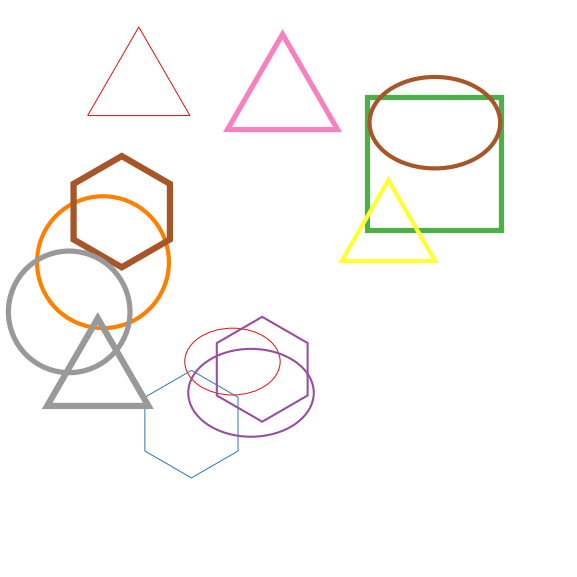[{"shape": "triangle", "thickness": 0.5, "radius": 0.51, "center": [0.24, 0.85]}, {"shape": "oval", "thickness": 0.5, "radius": 0.41, "center": [0.403, 0.373]}, {"shape": "hexagon", "thickness": 0.5, "radius": 0.47, "center": [0.332, 0.265]}, {"shape": "square", "thickness": 2.5, "radius": 0.58, "center": [0.752, 0.716]}, {"shape": "oval", "thickness": 1, "radius": 0.54, "center": [0.435, 0.319]}, {"shape": "hexagon", "thickness": 1, "radius": 0.45, "center": [0.454, 0.36]}, {"shape": "circle", "thickness": 2, "radius": 0.57, "center": [0.178, 0.545]}, {"shape": "triangle", "thickness": 2, "radius": 0.47, "center": [0.673, 0.594]}, {"shape": "oval", "thickness": 2, "radius": 0.57, "center": [0.753, 0.787]}, {"shape": "hexagon", "thickness": 3, "radius": 0.48, "center": [0.211, 0.633]}, {"shape": "triangle", "thickness": 2.5, "radius": 0.55, "center": [0.489, 0.83]}, {"shape": "circle", "thickness": 2.5, "radius": 0.53, "center": [0.12, 0.459]}, {"shape": "triangle", "thickness": 3, "radius": 0.51, "center": [0.169, 0.347]}]